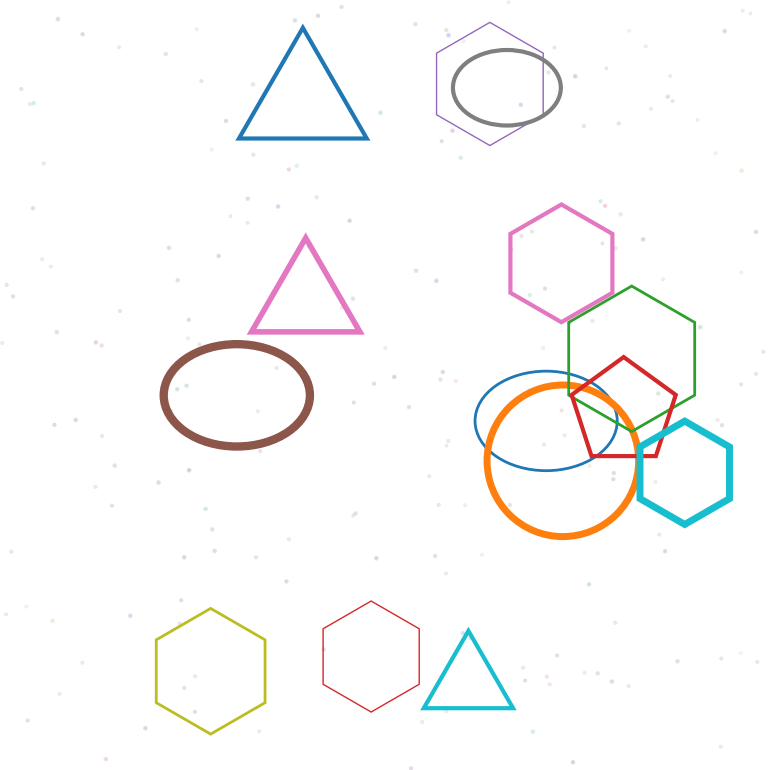[{"shape": "oval", "thickness": 1, "radius": 0.46, "center": [0.709, 0.453]}, {"shape": "triangle", "thickness": 1.5, "radius": 0.48, "center": [0.393, 0.868]}, {"shape": "circle", "thickness": 2.5, "radius": 0.49, "center": [0.731, 0.402]}, {"shape": "hexagon", "thickness": 1, "radius": 0.47, "center": [0.82, 0.534]}, {"shape": "pentagon", "thickness": 1.5, "radius": 0.36, "center": [0.81, 0.465]}, {"shape": "hexagon", "thickness": 0.5, "radius": 0.36, "center": [0.482, 0.147]}, {"shape": "hexagon", "thickness": 0.5, "radius": 0.4, "center": [0.636, 0.891]}, {"shape": "oval", "thickness": 3, "radius": 0.47, "center": [0.308, 0.487]}, {"shape": "hexagon", "thickness": 1.5, "radius": 0.38, "center": [0.729, 0.658]}, {"shape": "triangle", "thickness": 2, "radius": 0.41, "center": [0.397, 0.61]}, {"shape": "oval", "thickness": 1.5, "radius": 0.35, "center": [0.658, 0.886]}, {"shape": "hexagon", "thickness": 1, "radius": 0.41, "center": [0.274, 0.128]}, {"shape": "hexagon", "thickness": 2.5, "radius": 0.34, "center": [0.889, 0.386]}, {"shape": "triangle", "thickness": 1.5, "radius": 0.33, "center": [0.608, 0.114]}]